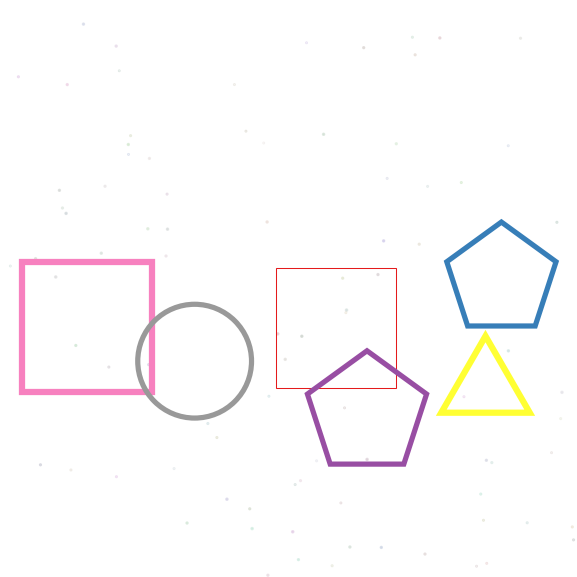[{"shape": "square", "thickness": 0.5, "radius": 0.52, "center": [0.582, 0.432]}, {"shape": "pentagon", "thickness": 2.5, "radius": 0.5, "center": [0.868, 0.515]}, {"shape": "pentagon", "thickness": 2.5, "radius": 0.54, "center": [0.636, 0.283]}, {"shape": "triangle", "thickness": 3, "radius": 0.44, "center": [0.841, 0.329]}, {"shape": "square", "thickness": 3, "radius": 0.56, "center": [0.151, 0.433]}, {"shape": "circle", "thickness": 2.5, "radius": 0.49, "center": [0.337, 0.374]}]